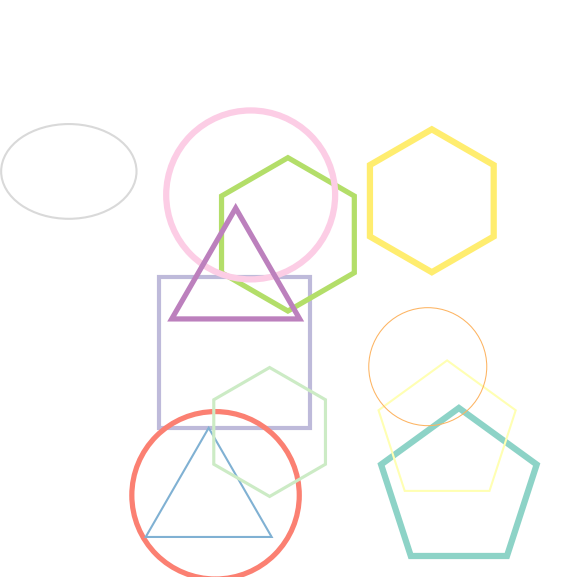[{"shape": "pentagon", "thickness": 3, "radius": 0.71, "center": [0.795, 0.151]}, {"shape": "pentagon", "thickness": 1, "radius": 0.62, "center": [0.774, 0.25]}, {"shape": "square", "thickness": 2, "radius": 0.65, "center": [0.407, 0.388]}, {"shape": "circle", "thickness": 2.5, "radius": 0.72, "center": [0.373, 0.141]}, {"shape": "triangle", "thickness": 1, "radius": 0.63, "center": [0.361, 0.132]}, {"shape": "circle", "thickness": 0.5, "radius": 0.51, "center": [0.741, 0.364]}, {"shape": "hexagon", "thickness": 2.5, "radius": 0.66, "center": [0.499, 0.593]}, {"shape": "circle", "thickness": 3, "radius": 0.73, "center": [0.434, 0.662]}, {"shape": "oval", "thickness": 1, "radius": 0.59, "center": [0.119, 0.702]}, {"shape": "triangle", "thickness": 2.5, "radius": 0.64, "center": [0.408, 0.511]}, {"shape": "hexagon", "thickness": 1.5, "radius": 0.56, "center": [0.467, 0.251]}, {"shape": "hexagon", "thickness": 3, "radius": 0.62, "center": [0.748, 0.651]}]